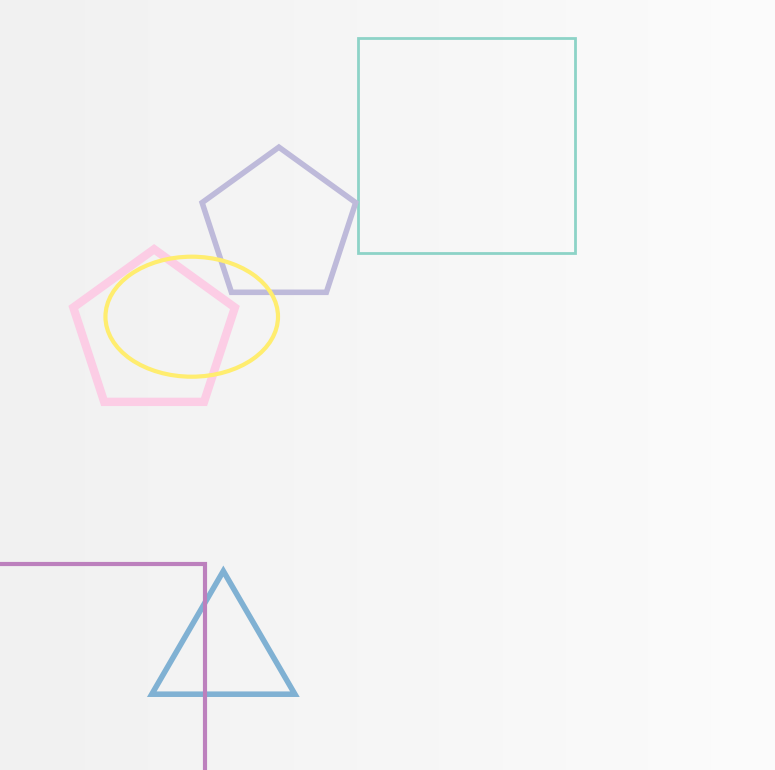[{"shape": "square", "thickness": 1, "radius": 0.7, "center": [0.602, 0.811]}, {"shape": "pentagon", "thickness": 2, "radius": 0.52, "center": [0.36, 0.705]}, {"shape": "triangle", "thickness": 2, "radius": 0.53, "center": [0.288, 0.152]}, {"shape": "pentagon", "thickness": 3, "radius": 0.55, "center": [0.199, 0.567]}, {"shape": "square", "thickness": 1.5, "radius": 0.7, "center": [0.126, 0.129]}, {"shape": "oval", "thickness": 1.5, "radius": 0.56, "center": [0.247, 0.589]}]